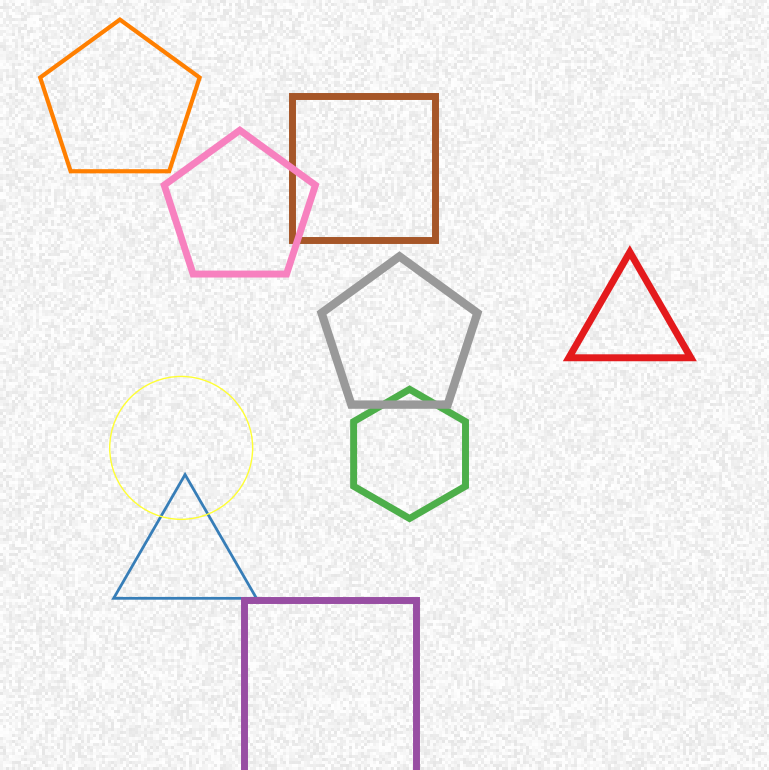[{"shape": "triangle", "thickness": 2.5, "radius": 0.46, "center": [0.818, 0.581]}, {"shape": "triangle", "thickness": 1, "radius": 0.54, "center": [0.24, 0.277]}, {"shape": "hexagon", "thickness": 2.5, "radius": 0.42, "center": [0.532, 0.411]}, {"shape": "square", "thickness": 2.5, "radius": 0.56, "center": [0.428, 0.109]}, {"shape": "pentagon", "thickness": 1.5, "radius": 0.54, "center": [0.156, 0.866]}, {"shape": "circle", "thickness": 0.5, "radius": 0.46, "center": [0.235, 0.418]}, {"shape": "square", "thickness": 2.5, "radius": 0.47, "center": [0.472, 0.782]}, {"shape": "pentagon", "thickness": 2.5, "radius": 0.52, "center": [0.311, 0.728]}, {"shape": "pentagon", "thickness": 3, "radius": 0.53, "center": [0.519, 0.561]}]